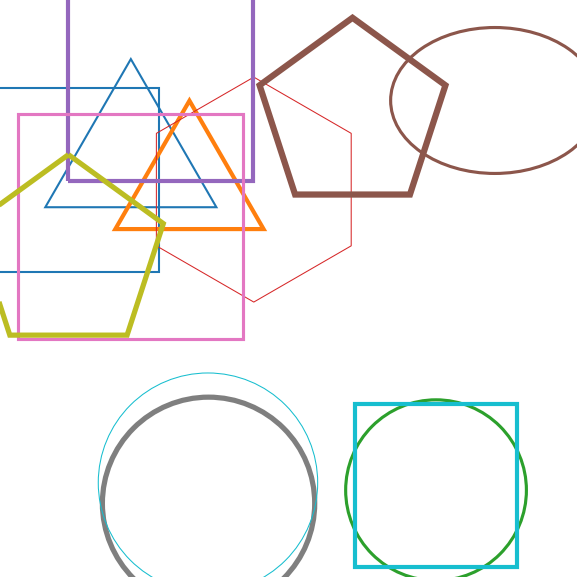[{"shape": "square", "thickness": 1, "radius": 0.8, "center": [0.116, 0.688]}, {"shape": "triangle", "thickness": 1, "radius": 0.86, "center": [0.227, 0.726]}, {"shape": "triangle", "thickness": 2, "radius": 0.74, "center": [0.328, 0.677]}, {"shape": "circle", "thickness": 1.5, "radius": 0.78, "center": [0.755, 0.15]}, {"shape": "hexagon", "thickness": 0.5, "radius": 0.97, "center": [0.439, 0.671]}, {"shape": "square", "thickness": 2, "radius": 0.8, "center": [0.278, 0.846]}, {"shape": "pentagon", "thickness": 3, "radius": 0.85, "center": [0.61, 0.799]}, {"shape": "oval", "thickness": 1.5, "radius": 0.9, "center": [0.857, 0.825]}, {"shape": "square", "thickness": 1.5, "radius": 0.97, "center": [0.225, 0.607]}, {"shape": "circle", "thickness": 2.5, "radius": 0.92, "center": [0.361, 0.128]}, {"shape": "pentagon", "thickness": 2.5, "radius": 0.86, "center": [0.119, 0.559]}, {"shape": "square", "thickness": 2, "radius": 0.7, "center": [0.755, 0.158]}, {"shape": "circle", "thickness": 0.5, "radius": 0.95, "center": [0.36, 0.163]}]